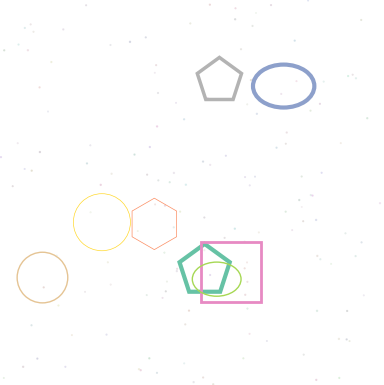[{"shape": "pentagon", "thickness": 3, "radius": 0.34, "center": [0.532, 0.298]}, {"shape": "hexagon", "thickness": 0.5, "radius": 0.33, "center": [0.401, 0.418]}, {"shape": "oval", "thickness": 3, "radius": 0.4, "center": [0.737, 0.776]}, {"shape": "square", "thickness": 2, "radius": 0.39, "center": [0.6, 0.293]}, {"shape": "oval", "thickness": 1, "radius": 0.32, "center": [0.563, 0.275]}, {"shape": "circle", "thickness": 0.5, "radius": 0.37, "center": [0.265, 0.423]}, {"shape": "circle", "thickness": 1, "radius": 0.33, "center": [0.11, 0.279]}, {"shape": "pentagon", "thickness": 2.5, "radius": 0.3, "center": [0.57, 0.79]}]